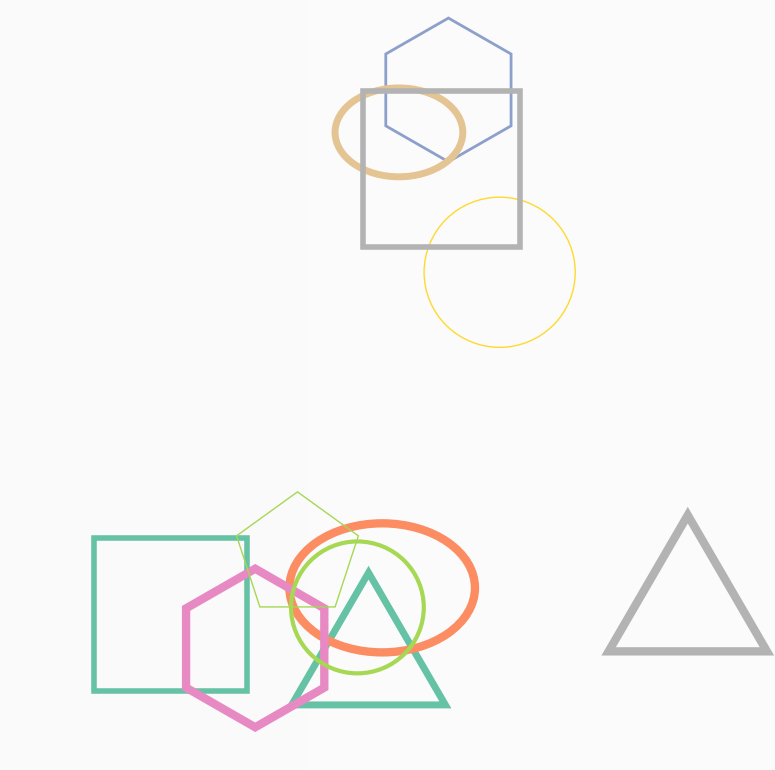[{"shape": "square", "thickness": 2, "radius": 0.5, "center": [0.22, 0.202]}, {"shape": "triangle", "thickness": 2.5, "radius": 0.57, "center": [0.476, 0.142]}, {"shape": "oval", "thickness": 3, "radius": 0.6, "center": [0.493, 0.237]}, {"shape": "hexagon", "thickness": 1, "radius": 0.47, "center": [0.579, 0.883]}, {"shape": "hexagon", "thickness": 3, "radius": 0.51, "center": [0.329, 0.158]}, {"shape": "pentagon", "thickness": 0.5, "radius": 0.41, "center": [0.384, 0.279]}, {"shape": "circle", "thickness": 1.5, "radius": 0.43, "center": [0.461, 0.211]}, {"shape": "circle", "thickness": 0.5, "radius": 0.49, "center": [0.645, 0.646]}, {"shape": "oval", "thickness": 2.5, "radius": 0.41, "center": [0.515, 0.828]}, {"shape": "triangle", "thickness": 3, "radius": 0.59, "center": [0.887, 0.213]}, {"shape": "square", "thickness": 2, "radius": 0.51, "center": [0.569, 0.78]}]